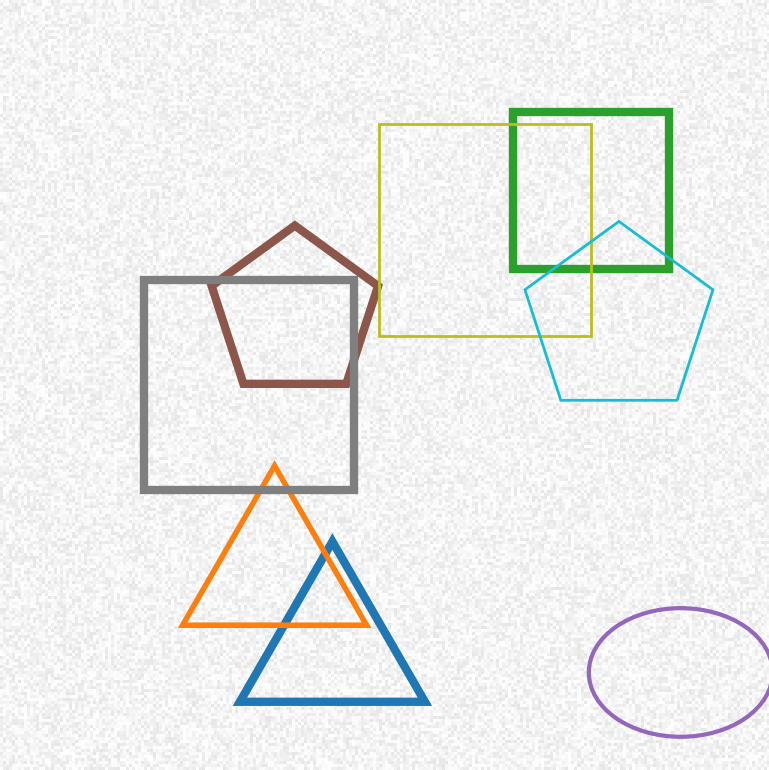[{"shape": "triangle", "thickness": 3, "radius": 0.69, "center": [0.432, 0.158]}, {"shape": "triangle", "thickness": 2, "radius": 0.69, "center": [0.357, 0.257]}, {"shape": "square", "thickness": 3, "radius": 0.51, "center": [0.767, 0.752]}, {"shape": "oval", "thickness": 1.5, "radius": 0.6, "center": [0.884, 0.127]}, {"shape": "pentagon", "thickness": 3, "radius": 0.57, "center": [0.383, 0.593]}, {"shape": "square", "thickness": 3, "radius": 0.68, "center": [0.324, 0.5]}, {"shape": "square", "thickness": 1, "radius": 0.69, "center": [0.629, 0.701]}, {"shape": "pentagon", "thickness": 1, "radius": 0.64, "center": [0.804, 0.584]}]